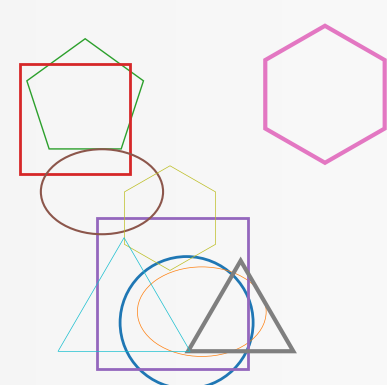[{"shape": "circle", "thickness": 2, "radius": 0.86, "center": [0.482, 0.162]}, {"shape": "oval", "thickness": 0.5, "radius": 0.83, "center": [0.521, 0.19]}, {"shape": "pentagon", "thickness": 1, "radius": 0.79, "center": [0.22, 0.741]}, {"shape": "square", "thickness": 2, "radius": 0.71, "center": [0.193, 0.691]}, {"shape": "square", "thickness": 2, "radius": 0.98, "center": [0.446, 0.237]}, {"shape": "oval", "thickness": 1.5, "radius": 0.79, "center": [0.263, 0.502]}, {"shape": "hexagon", "thickness": 3, "radius": 0.89, "center": [0.839, 0.755]}, {"shape": "triangle", "thickness": 3, "radius": 0.78, "center": [0.621, 0.166]}, {"shape": "hexagon", "thickness": 0.5, "radius": 0.68, "center": [0.439, 0.433]}, {"shape": "triangle", "thickness": 0.5, "radius": 0.98, "center": [0.32, 0.186]}]